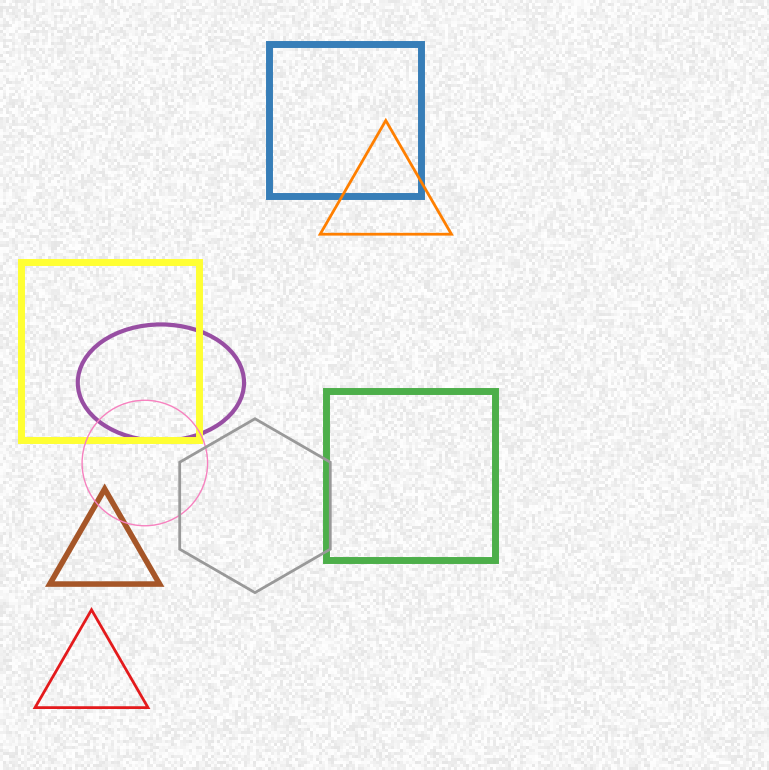[{"shape": "triangle", "thickness": 1, "radius": 0.42, "center": [0.119, 0.123]}, {"shape": "square", "thickness": 2.5, "radius": 0.49, "center": [0.448, 0.844]}, {"shape": "square", "thickness": 2.5, "radius": 0.55, "center": [0.533, 0.383]}, {"shape": "oval", "thickness": 1.5, "radius": 0.54, "center": [0.209, 0.503]}, {"shape": "triangle", "thickness": 1, "radius": 0.49, "center": [0.501, 0.745]}, {"shape": "square", "thickness": 2.5, "radius": 0.58, "center": [0.143, 0.544]}, {"shape": "triangle", "thickness": 2, "radius": 0.41, "center": [0.136, 0.283]}, {"shape": "circle", "thickness": 0.5, "radius": 0.41, "center": [0.188, 0.399]}, {"shape": "hexagon", "thickness": 1, "radius": 0.56, "center": [0.331, 0.343]}]